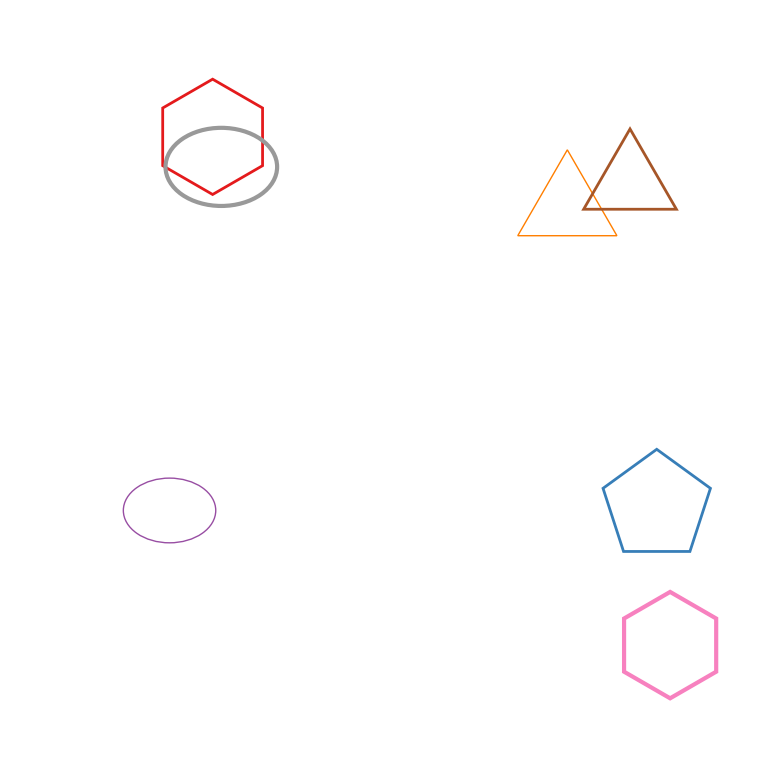[{"shape": "hexagon", "thickness": 1, "radius": 0.37, "center": [0.276, 0.822]}, {"shape": "pentagon", "thickness": 1, "radius": 0.37, "center": [0.853, 0.343]}, {"shape": "oval", "thickness": 0.5, "radius": 0.3, "center": [0.22, 0.337]}, {"shape": "triangle", "thickness": 0.5, "radius": 0.37, "center": [0.737, 0.731]}, {"shape": "triangle", "thickness": 1, "radius": 0.35, "center": [0.818, 0.763]}, {"shape": "hexagon", "thickness": 1.5, "radius": 0.35, "center": [0.87, 0.162]}, {"shape": "oval", "thickness": 1.5, "radius": 0.36, "center": [0.287, 0.783]}]